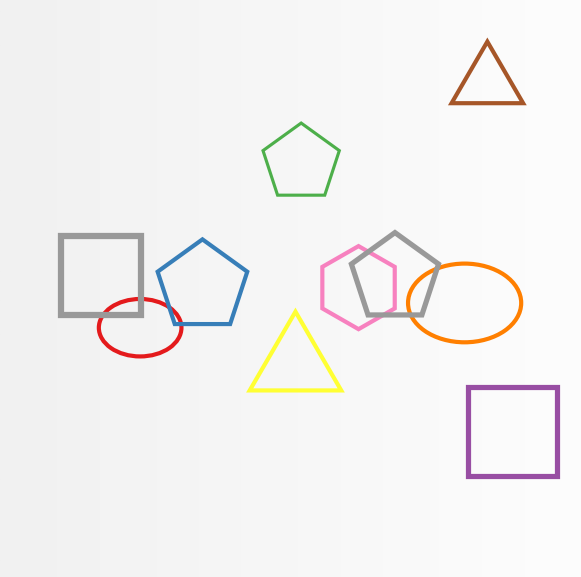[{"shape": "oval", "thickness": 2, "radius": 0.36, "center": [0.241, 0.432]}, {"shape": "pentagon", "thickness": 2, "radius": 0.41, "center": [0.348, 0.504]}, {"shape": "pentagon", "thickness": 1.5, "radius": 0.35, "center": [0.518, 0.717]}, {"shape": "square", "thickness": 2.5, "radius": 0.38, "center": [0.882, 0.252]}, {"shape": "oval", "thickness": 2, "radius": 0.49, "center": [0.799, 0.475]}, {"shape": "triangle", "thickness": 2, "radius": 0.45, "center": [0.508, 0.369]}, {"shape": "triangle", "thickness": 2, "radius": 0.36, "center": [0.838, 0.856]}, {"shape": "hexagon", "thickness": 2, "radius": 0.36, "center": [0.617, 0.501]}, {"shape": "square", "thickness": 3, "radius": 0.34, "center": [0.174, 0.522]}, {"shape": "pentagon", "thickness": 2.5, "radius": 0.39, "center": [0.68, 0.518]}]